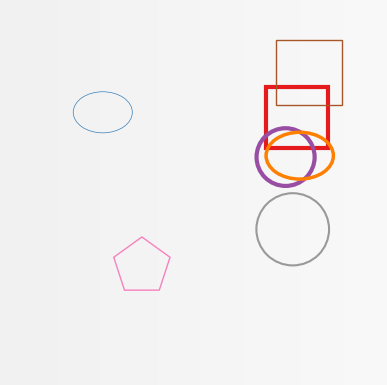[{"shape": "square", "thickness": 3, "radius": 0.4, "center": [0.766, 0.695]}, {"shape": "oval", "thickness": 0.5, "radius": 0.38, "center": [0.265, 0.708]}, {"shape": "circle", "thickness": 3, "radius": 0.37, "center": [0.737, 0.592]}, {"shape": "oval", "thickness": 2.5, "radius": 0.43, "center": [0.773, 0.596]}, {"shape": "square", "thickness": 1, "radius": 0.42, "center": [0.797, 0.811]}, {"shape": "pentagon", "thickness": 1, "radius": 0.38, "center": [0.366, 0.308]}, {"shape": "circle", "thickness": 1.5, "radius": 0.47, "center": [0.755, 0.404]}]